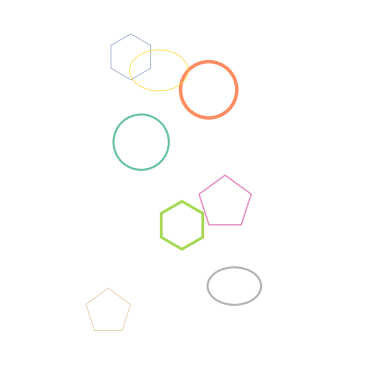[{"shape": "circle", "thickness": 1.5, "radius": 0.36, "center": [0.367, 0.631]}, {"shape": "circle", "thickness": 2.5, "radius": 0.37, "center": [0.542, 0.767]}, {"shape": "hexagon", "thickness": 0.5, "radius": 0.3, "center": [0.34, 0.852]}, {"shape": "pentagon", "thickness": 1, "radius": 0.36, "center": [0.585, 0.474]}, {"shape": "hexagon", "thickness": 2, "radius": 0.31, "center": [0.473, 0.415]}, {"shape": "oval", "thickness": 0.5, "radius": 0.38, "center": [0.413, 0.817]}, {"shape": "pentagon", "thickness": 0.5, "radius": 0.3, "center": [0.281, 0.191]}, {"shape": "oval", "thickness": 1.5, "radius": 0.35, "center": [0.609, 0.257]}]